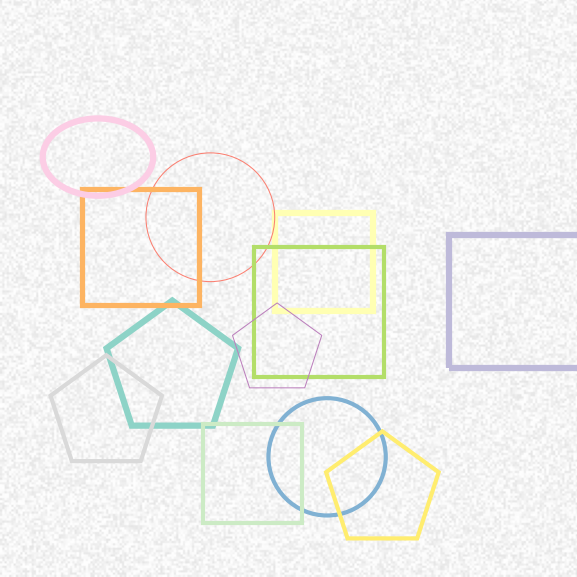[{"shape": "pentagon", "thickness": 3, "radius": 0.6, "center": [0.298, 0.359]}, {"shape": "square", "thickness": 3, "radius": 0.42, "center": [0.561, 0.545]}, {"shape": "square", "thickness": 3, "radius": 0.57, "center": [0.892, 0.476]}, {"shape": "circle", "thickness": 0.5, "radius": 0.56, "center": [0.364, 0.623]}, {"shape": "circle", "thickness": 2, "radius": 0.51, "center": [0.566, 0.208]}, {"shape": "square", "thickness": 2.5, "radius": 0.5, "center": [0.243, 0.572]}, {"shape": "square", "thickness": 2, "radius": 0.56, "center": [0.552, 0.459]}, {"shape": "oval", "thickness": 3, "radius": 0.48, "center": [0.17, 0.727]}, {"shape": "pentagon", "thickness": 2, "radius": 0.51, "center": [0.184, 0.283]}, {"shape": "pentagon", "thickness": 0.5, "radius": 0.41, "center": [0.48, 0.393]}, {"shape": "square", "thickness": 2, "radius": 0.43, "center": [0.438, 0.179]}, {"shape": "pentagon", "thickness": 2, "radius": 0.51, "center": [0.662, 0.15]}]